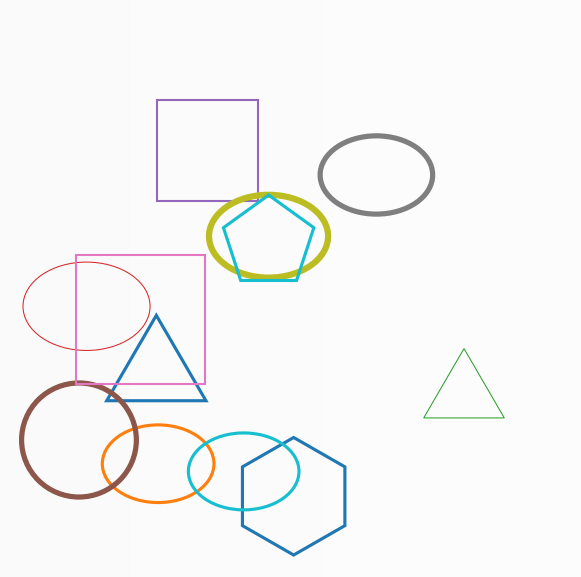[{"shape": "triangle", "thickness": 1.5, "radius": 0.49, "center": [0.269, 0.355]}, {"shape": "hexagon", "thickness": 1.5, "radius": 0.51, "center": [0.505, 0.14]}, {"shape": "oval", "thickness": 1.5, "radius": 0.48, "center": [0.272, 0.196]}, {"shape": "triangle", "thickness": 0.5, "radius": 0.4, "center": [0.798, 0.315]}, {"shape": "oval", "thickness": 0.5, "radius": 0.55, "center": [0.149, 0.469]}, {"shape": "square", "thickness": 1, "radius": 0.44, "center": [0.357, 0.739]}, {"shape": "circle", "thickness": 2.5, "radius": 0.49, "center": [0.136, 0.237]}, {"shape": "square", "thickness": 1, "radius": 0.56, "center": [0.242, 0.446]}, {"shape": "oval", "thickness": 2.5, "radius": 0.48, "center": [0.648, 0.696]}, {"shape": "oval", "thickness": 3, "radius": 0.51, "center": [0.462, 0.59]}, {"shape": "oval", "thickness": 1.5, "radius": 0.48, "center": [0.419, 0.183]}, {"shape": "pentagon", "thickness": 1.5, "radius": 0.41, "center": [0.462, 0.58]}]